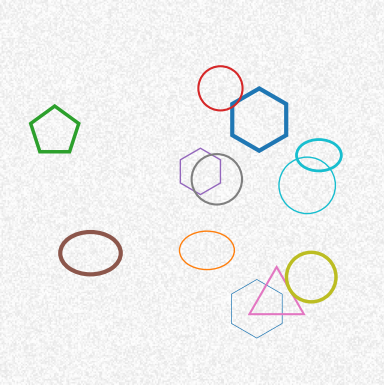[{"shape": "hexagon", "thickness": 0.5, "radius": 0.38, "center": [0.667, 0.198]}, {"shape": "hexagon", "thickness": 3, "radius": 0.4, "center": [0.673, 0.689]}, {"shape": "oval", "thickness": 1, "radius": 0.36, "center": [0.537, 0.35]}, {"shape": "pentagon", "thickness": 2.5, "radius": 0.33, "center": [0.142, 0.659]}, {"shape": "circle", "thickness": 1.5, "radius": 0.29, "center": [0.573, 0.771]}, {"shape": "hexagon", "thickness": 1, "radius": 0.3, "center": [0.521, 0.555]}, {"shape": "oval", "thickness": 3, "radius": 0.39, "center": [0.235, 0.342]}, {"shape": "triangle", "thickness": 1.5, "radius": 0.41, "center": [0.719, 0.225]}, {"shape": "circle", "thickness": 1.5, "radius": 0.33, "center": [0.563, 0.534]}, {"shape": "circle", "thickness": 2.5, "radius": 0.32, "center": [0.808, 0.28]}, {"shape": "circle", "thickness": 1, "radius": 0.37, "center": [0.798, 0.519]}, {"shape": "oval", "thickness": 2, "radius": 0.29, "center": [0.828, 0.597]}]